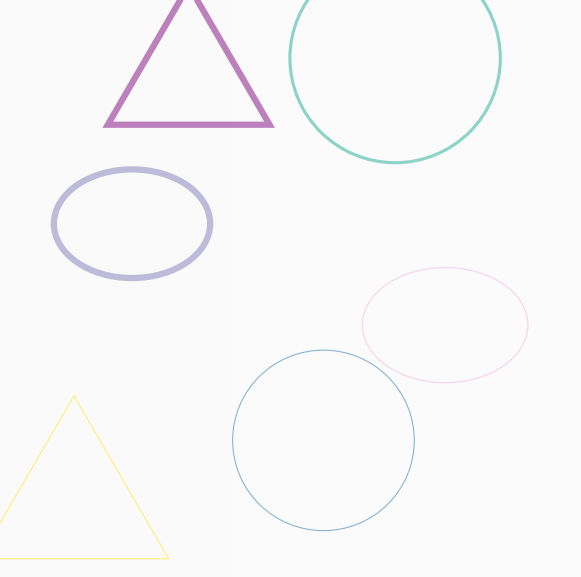[{"shape": "circle", "thickness": 1.5, "radius": 0.91, "center": [0.68, 0.898]}, {"shape": "oval", "thickness": 3, "radius": 0.67, "center": [0.227, 0.612]}, {"shape": "circle", "thickness": 0.5, "radius": 0.78, "center": [0.556, 0.237]}, {"shape": "oval", "thickness": 0.5, "radius": 0.71, "center": [0.766, 0.436]}, {"shape": "triangle", "thickness": 3, "radius": 0.8, "center": [0.325, 0.864]}, {"shape": "triangle", "thickness": 0.5, "radius": 0.94, "center": [0.127, 0.126]}]